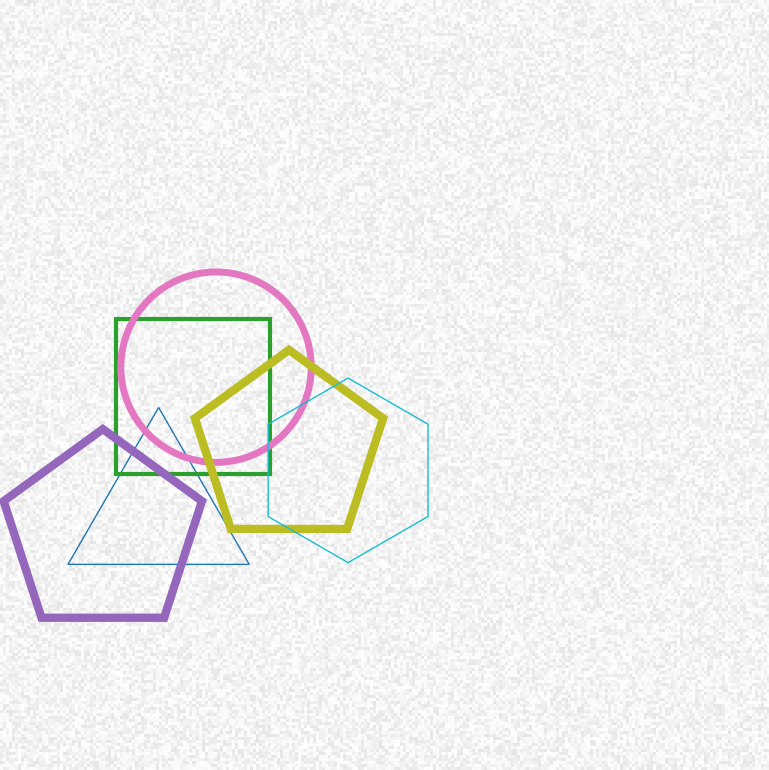[{"shape": "triangle", "thickness": 0.5, "radius": 0.68, "center": [0.206, 0.335]}, {"shape": "square", "thickness": 1.5, "radius": 0.5, "center": [0.251, 0.485]}, {"shape": "pentagon", "thickness": 3, "radius": 0.68, "center": [0.134, 0.307]}, {"shape": "circle", "thickness": 2.5, "radius": 0.62, "center": [0.281, 0.523]}, {"shape": "pentagon", "thickness": 3, "radius": 0.64, "center": [0.375, 0.417]}, {"shape": "hexagon", "thickness": 0.5, "radius": 0.6, "center": [0.452, 0.389]}]